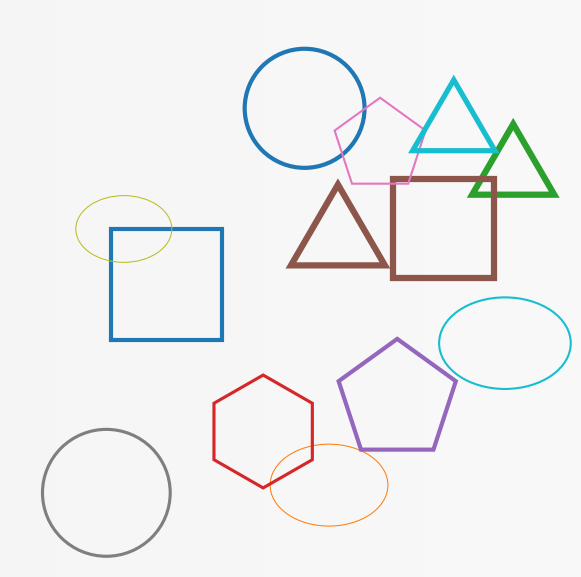[{"shape": "circle", "thickness": 2, "radius": 0.52, "center": [0.524, 0.812]}, {"shape": "square", "thickness": 2, "radius": 0.48, "center": [0.286, 0.506]}, {"shape": "oval", "thickness": 0.5, "radius": 0.51, "center": [0.566, 0.159]}, {"shape": "triangle", "thickness": 3, "radius": 0.41, "center": [0.883, 0.703]}, {"shape": "hexagon", "thickness": 1.5, "radius": 0.49, "center": [0.453, 0.252]}, {"shape": "pentagon", "thickness": 2, "radius": 0.53, "center": [0.683, 0.306]}, {"shape": "triangle", "thickness": 3, "radius": 0.47, "center": [0.581, 0.586]}, {"shape": "square", "thickness": 3, "radius": 0.43, "center": [0.763, 0.603]}, {"shape": "pentagon", "thickness": 1, "radius": 0.41, "center": [0.654, 0.748]}, {"shape": "circle", "thickness": 1.5, "radius": 0.55, "center": [0.183, 0.146]}, {"shape": "oval", "thickness": 0.5, "radius": 0.41, "center": [0.213, 0.603]}, {"shape": "triangle", "thickness": 2.5, "radius": 0.41, "center": [0.781, 0.779]}, {"shape": "oval", "thickness": 1, "radius": 0.57, "center": [0.869, 0.405]}]